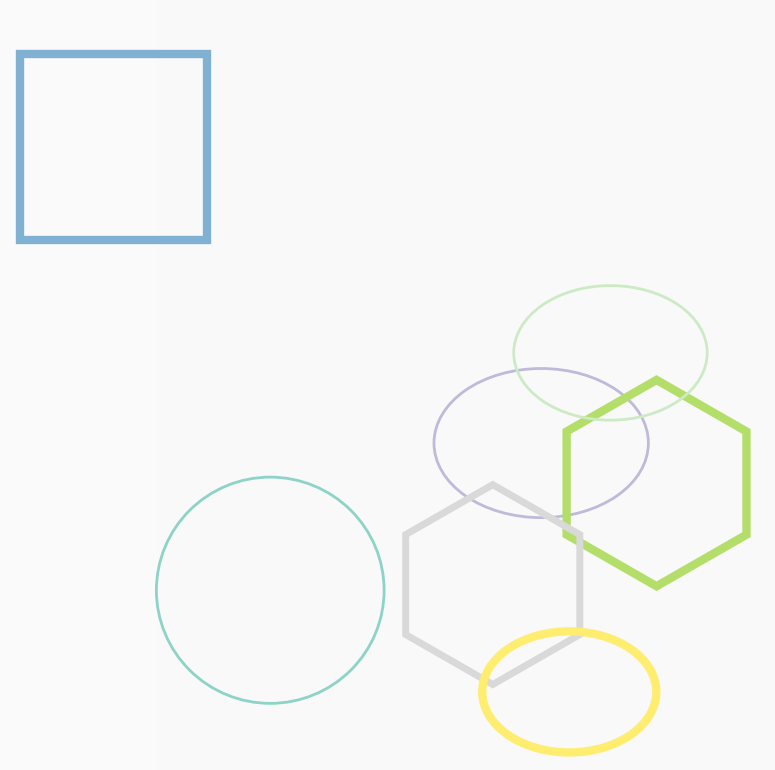[{"shape": "circle", "thickness": 1, "radius": 0.73, "center": [0.349, 0.233]}, {"shape": "oval", "thickness": 1, "radius": 0.69, "center": [0.698, 0.425]}, {"shape": "square", "thickness": 3, "radius": 0.6, "center": [0.146, 0.809]}, {"shape": "hexagon", "thickness": 3, "radius": 0.67, "center": [0.847, 0.373]}, {"shape": "hexagon", "thickness": 2.5, "radius": 0.65, "center": [0.636, 0.241]}, {"shape": "oval", "thickness": 1, "radius": 0.62, "center": [0.788, 0.542]}, {"shape": "oval", "thickness": 3, "radius": 0.56, "center": [0.735, 0.101]}]